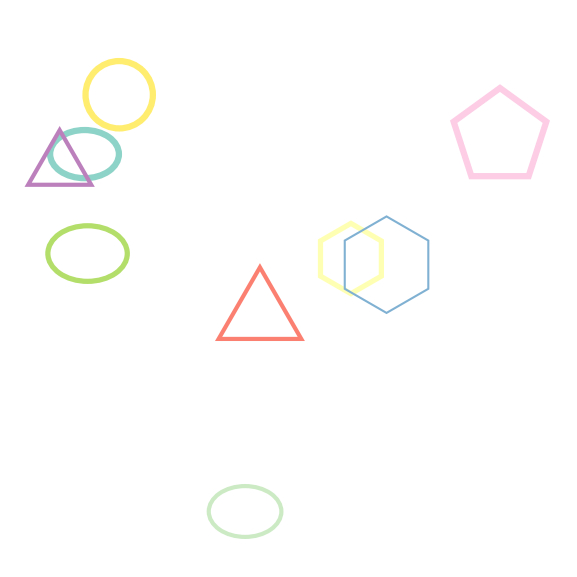[{"shape": "oval", "thickness": 3, "radius": 0.3, "center": [0.146, 0.732]}, {"shape": "hexagon", "thickness": 2.5, "radius": 0.3, "center": [0.608, 0.551]}, {"shape": "triangle", "thickness": 2, "radius": 0.41, "center": [0.45, 0.454]}, {"shape": "hexagon", "thickness": 1, "radius": 0.42, "center": [0.669, 0.541]}, {"shape": "oval", "thickness": 2.5, "radius": 0.34, "center": [0.152, 0.56]}, {"shape": "pentagon", "thickness": 3, "radius": 0.42, "center": [0.866, 0.762]}, {"shape": "triangle", "thickness": 2, "radius": 0.32, "center": [0.103, 0.711]}, {"shape": "oval", "thickness": 2, "radius": 0.31, "center": [0.424, 0.113]}, {"shape": "circle", "thickness": 3, "radius": 0.29, "center": [0.206, 0.835]}]